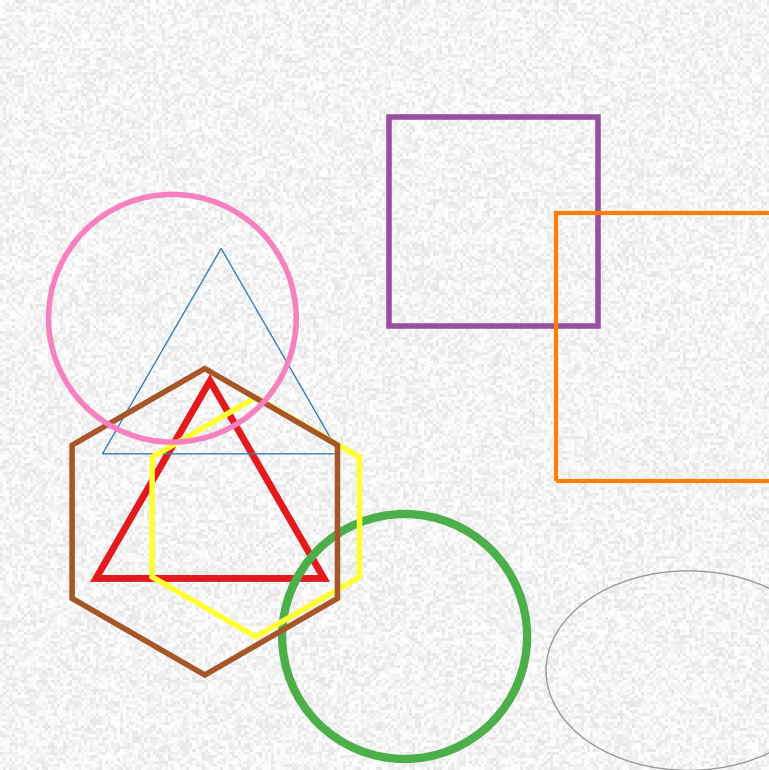[{"shape": "triangle", "thickness": 2.5, "radius": 0.85, "center": [0.273, 0.334]}, {"shape": "triangle", "thickness": 0.5, "radius": 0.89, "center": [0.287, 0.5]}, {"shape": "circle", "thickness": 3, "radius": 0.8, "center": [0.525, 0.173]}, {"shape": "square", "thickness": 2, "radius": 0.68, "center": [0.641, 0.712]}, {"shape": "square", "thickness": 1.5, "radius": 0.87, "center": [0.896, 0.549]}, {"shape": "hexagon", "thickness": 2, "radius": 0.78, "center": [0.332, 0.329]}, {"shape": "hexagon", "thickness": 2, "radius": 0.99, "center": [0.266, 0.322]}, {"shape": "circle", "thickness": 2, "radius": 0.8, "center": [0.224, 0.587]}, {"shape": "oval", "thickness": 0.5, "radius": 0.93, "center": [0.894, 0.129]}]